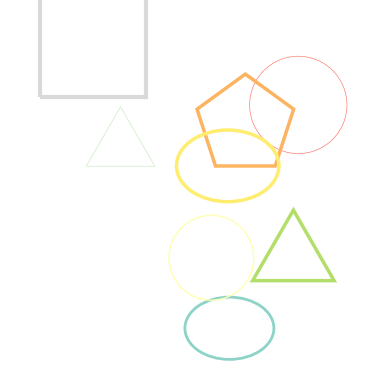[{"shape": "oval", "thickness": 2, "radius": 0.58, "center": [0.596, 0.147]}, {"shape": "circle", "thickness": 1, "radius": 0.55, "center": [0.549, 0.33]}, {"shape": "circle", "thickness": 0.5, "radius": 0.63, "center": [0.775, 0.727]}, {"shape": "pentagon", "thickness": 2.5, "radius": 0.66, "center": [0.637, 0.676]}, {"shape": "triangle", "thickness": 2.5, "radius": 0.61, "center": [0.762, 0.332]}, {"shape": "square", "thickness": 3, "radius": 0.68, "center": [0.242, 0.884]}, {"shape": "triangle", "thickness": 0.5, "radius": 0.51, "center": [0.313, 0.62]}, {"shape": "oval", "thickness": 2.5, "radius": 0.66, "center": [0.591, 0.569]}]